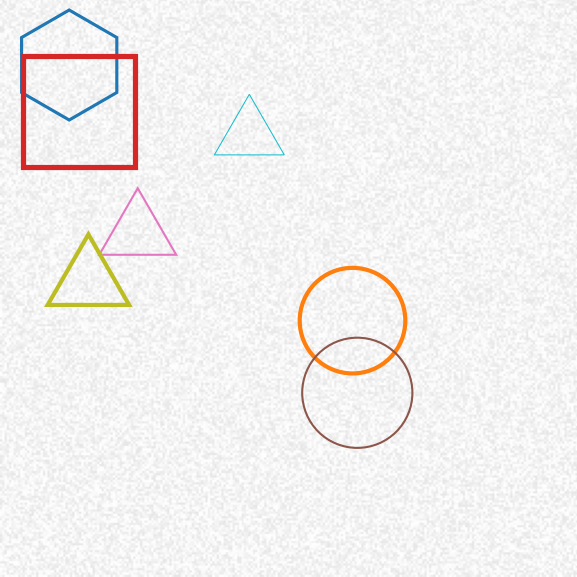[{"shape": "hexagon", "thickness": 1.5, "radius": 0.48, "center": [0.12, 0.887]}, {"shape": "circle", "thickness": 2, "radius": 0.46, "center": [0.61, 0.444]}, {"shape": "square", "thickness": 2.5, "radius": 0.48, "center": [0.137, 0.806]}, {"shape": "circle", "thickness": 1, "radius": 0.48, "center": [0.619, 0.319]}, {"shape": "triangle", "thickness": 1, "radius": 0.38, "center": [0.239, 0.596]}, {"shape": "triangle", "thickness": 2, "radius": 0.41, "center": [0.153, 0.512]}, {"shape": "triangle", "thickness": 0.5, "radius": 0.35, "center": [0.432, 0.766]}]